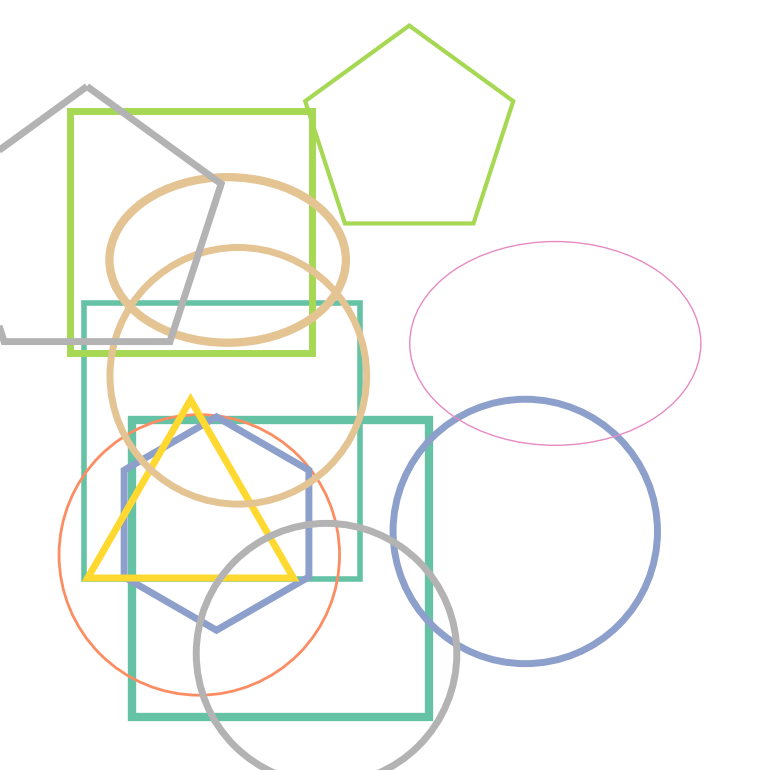[{"shape": "square", "thickness": 2, "radius": 0.9, "center": [0.288, 0.427]}, {"shape": "square", "thickness": 3, "radius": 0.96, "center": [0.365, 0.261]}, {"shape": "circle", "thickness": 1, "radius": 0.91, "center": [0.259, 0.279]}, {"shape": "hexagon", "thickness": 2.5, "radius": 0.69, "center": [0.281, 0.32]}, {"shape": "circle", "thickness": 2.5, "radius": 0.86, "center": [0.682, 0.31]}, {"shape": "oval", "thickness": 0.5, "radius": 0.95, "center": [0.721, 0.554]}, {"shape": "pentagon", "thickness": 1.5, "radius": 0.71, "center": [0.531, 0.825]}, {"shape": "square", "thickness": 2.5, "radius": 0.78, "center": [0.248, 0.699]}, {"shape": "triangle", "thickness": 2.5, "radius": 0.77, "center": [0.248, 0.326]}, {"shape": "circle", "thickness": 2.5, "radius": 0.83, "center": [0.309, 0.512]}, {"shape": "oval", "thickness": 3, "radius": 0.77, "center": [0.296, 0.662]}, {"shape": "pentagon", "thickness": 2.5, "radius": 0.92, "center": [0.113, 0.705]}, {"shape": "circle", "thickness": 2.5, "radius": 0.85, "center": [0.424, 0.151]}]